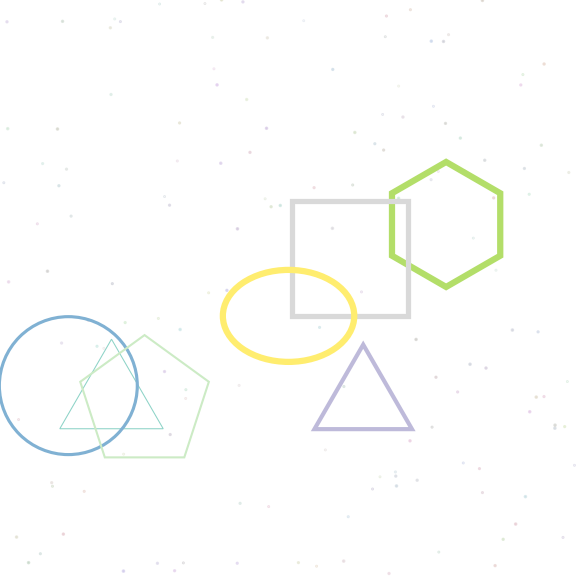[{"shape": "triangle", "thickness": 0.5, "radius": 0.52, "center": [0.193, 0.308]}, {"shape": "triangle", "thickness": 2, "radius": 0.49, "center": [0.629, 0.305]}, {"shape": "circle", "thickness": 1.5, "radius": 0.6, "center": [0.118, 0.331]}, {"shape": "hexagon", "thickness": 3, "radius": 0.54, "center": [0.772, 0.61]}, {"shape": "square", "thickness": 2.5, "radius": 0.5, "center": [0.606, 0.551]}, {"shape": "pentagon", "thickness": 1, "radius": 0.59, "center": [0.25, 0.302]}, {"shape": "oval", "thickness": 3, "radius": 0.57, "center": [0.5, 0.452]}]